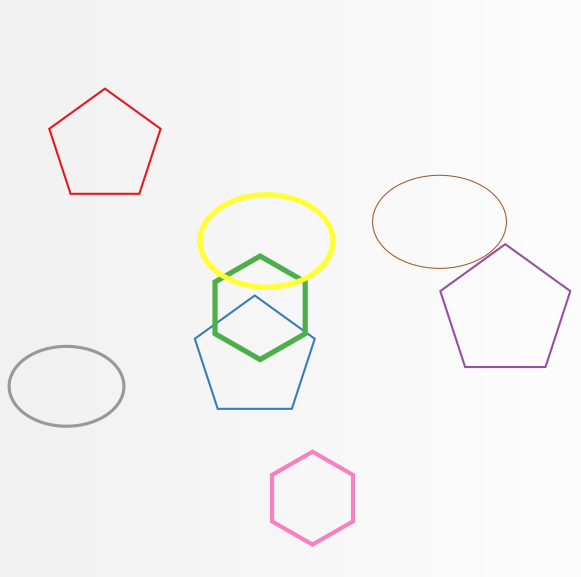[{"shape": "pentagon", "thickness": 1, "radius": 0.5, "center": [0.181, 0.745]}, {"shape": "pentagon", "thickness": 1, "radius": 0.54, "center": [0.438, 0.379]}, {"shape": "hexagon", "thickness": 2.5, "radius": 0.45, "center": [0.448, 0.466]}, {"shape": "pentagon", "thickness": 1, "radius": 0.59, "center": [0.869, 0.459]}, {"shape": "oval", "thickness": 2.5, "radius": 0.57, "center": [0.458, 0.582]}, {"shape": "oval", "thickness": 0.5, "radius": 0.58, "center": [0.756, 0.615]}, {"shape": "hexagon", "thickness": 2, "radius": 0.4, "center": [0.538, 0.137]}, {"shape": "oval", "thickness": 1.5, "radius": 0.49, "center": [0.114, 0.33]}]